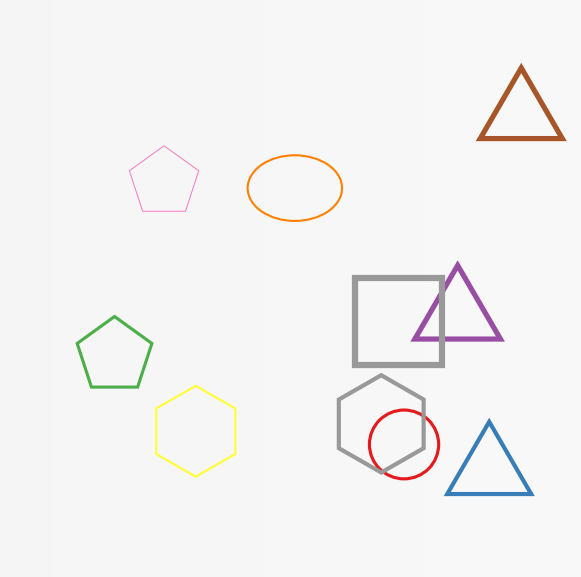[{"shape": "circle", "thickness": 1.5, "radius": 0.3, "center": [0.695, 0.23]}, {"shape": "triangle", "thickness": 2, "radius": 0.42, "center": [0.842, 0.185]}, {"shape": "pentagon", "thickness": 1.5, "radius": 0.34, "center": [0.197, 0.384]}, {"shape": "triangle", "thickness": 2.5, "radius": 0.43, "center": [0.787, 0.455]}, {"shape": "oval", "thickness": 1, "radius": 0.41, "center": [0.507, 0.673]}, {"shape": "hexagon", "thickness": 1, "radius": 0.39, "center": [0.337, 0.252]}, {"shape": "triangle", "thickness": 2.5, "radius": 0.41, "center": [0.897, 0.8]}, {"shape": "pentagon", "thickness": 0.5, "radius": 0.31, "center": [0.282, 0.684]}, {"shape": "hexagon", "thickness": 2, "radius": 0.42, "center": [0.656, 0.265]}, {"shape": "square", "thickness": 3, "radius": 0.37, "center": [0.686, 0.442]}]